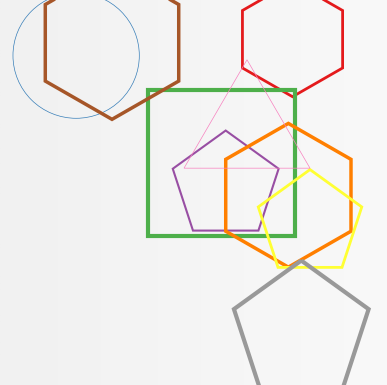[{"shape": "hexagon", "thickness": 2, "radius": 0.75, "center": [0.755, 0.898]}, {"shape": "circle", "thickness": 0.5, "radius": 0.82, "center": [0.196, 0.856]}, {"shape": "square", "thickness": 3, "radius": 0.95, "center": [0.572, 0.577]}, {"shape": "pentagon", "thickness": 1.5, "radius": 0.72, "center": [0.582, 0.517]}, {"shape": "hexagon", "thickness": 2.5, "radius": 0.93, "center": [0.744, 0.493]}, {"shape": "pentagon", "thickness": 2, "radius": 0.7, "center": [0.8, 0.419]}, {"shape": "hexagon", "thickness": 2.5, "radius": 0.99, "center": [0.289, 0.889]}, {"shape": "triangle", "thickness": 0.5, "radius": 0.94, "center": [0.637, 0.657]}, {"shape": "pentagon", "thickness": 3, "radius": 0.91, "center": [0.777, 0.141]}]